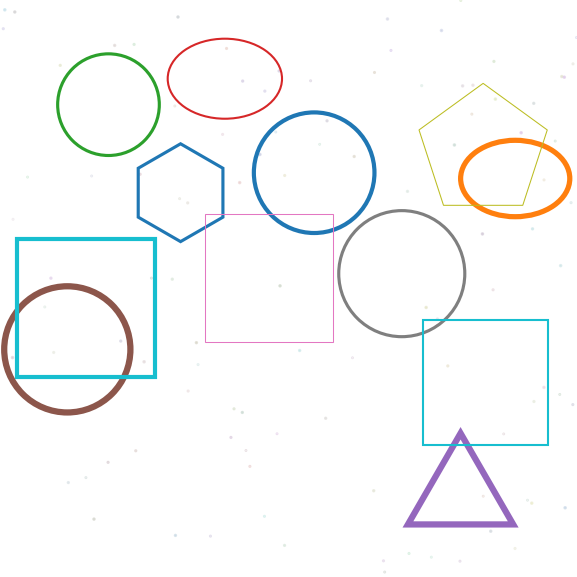[{"shape": "hexagon", "thickness": 1.5, "radius": 0.42, "center": [0.313, 0.665]}, {"shape": "circle", "thickness": 2, "radius": 0.52, "center": [0.544, 0.7]}, {"shape": "oval", "thickness": 2.5, "radius": 0.47, "center": [0.892, 0.69]}, {"shape": "circle", "thickness": 1.5, "radius": 0.44, "center": [0.188, 0.818]}, {"shape": "oval", "thickness": 1, "radius": 0.49, "center": [0.389, 0.863]}, {"shape": "triangle", "thickness": 3, "radius": 0.53, "center": [0.798, 0.144]}, {"shape": "circle", "thickness": 3, "radius": 0.55, "center": [0.117, 0.394]}, {"shape": "square", "thickness": 0.5, "radius": 0.55, "center": [0.466, 0.517]}, {"shape": "circle", "thickness": 1.5, "radius": 0.55, "center": [0.696, 0.525]}, {"shape": "pentagon", "thickness": 0.5, "radius": 0.58, "center": [0.837, 0.738]}, {"shape": "square", "thickness": 1, "radius": 0.54, "center": [0.84, 0.337]}, {"shape": "square", "thickness": 2, "radius": 0.6, "center": [0.148, 0.466]}]